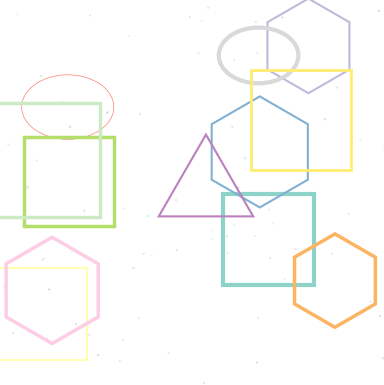[{"shape": "square", "thickness": 3, "radius": 0.59, "center": [0.697, 0.379]}, {"shape": "square", "thickness": 1.5, "radius": 0.6, "center": [0.107, 0.185]}, {"shape": "hexagon", "thickness": 1.5, "radius": 0.61, "center": [0.801, 0.881]}, {"shape": "oval", "thickness": 0.5, "radius": 0.6, "center": [0.176, 0.722]}, {"shape": "hexagon", "thickness": 1.5, "radius": 0.72, "center": [0.675, 0.605]}, {"shape": "hexagon", "thickness": 2.5, "radius": 0.61, "center": [0.87, 0.271]}, {"shape": "square", "thickness": 2.5, "radius": 0.58, "center": [0.179, 0.529]}, {"shape": "hexagon", "thickness": 2.5, "radius": 0.69, "center": [0.135, 0.246]}, {"shape": "oval", "thickness": 3, "radius": 0.52, "center": [0.672, 0.856]}, {"shape": "triangle", "thickness": 1.5, "radius": 0.71, "center": [0.535, 0.509]}, {"shape": "square", "thickness": 2.5, "radius": 0.74, "center": [0.112, 0.585]}, {"shape": "square", "thickness": 2, "radius": 0.65, "center": [0.781, 0.688]}]